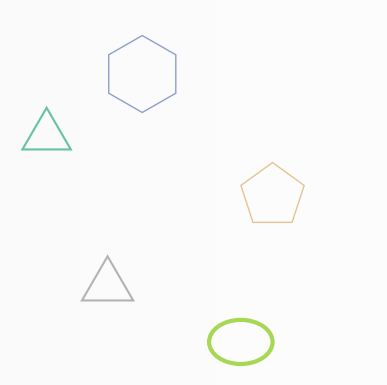[{"shape": "triangle", "thickness": 1.5, "radius": 0.36, "center": [0.12, 0.648]}, {"shape": "hexagon", "thickness": 1, "radius": 0.5, "center": [0.367, 0.808]}, {"shape": "oval", "thickness": 3, "radius": 0.41, "center": [0.621, 0.112]}, {"shape": "pentagon", "thickness": 1, "radius": 0.43, "center": [0.703, 0.492]}, {"shape": "triangle", "thickness": 1.5, "radius": 0.38, "center": [0.278, 0.258]}]